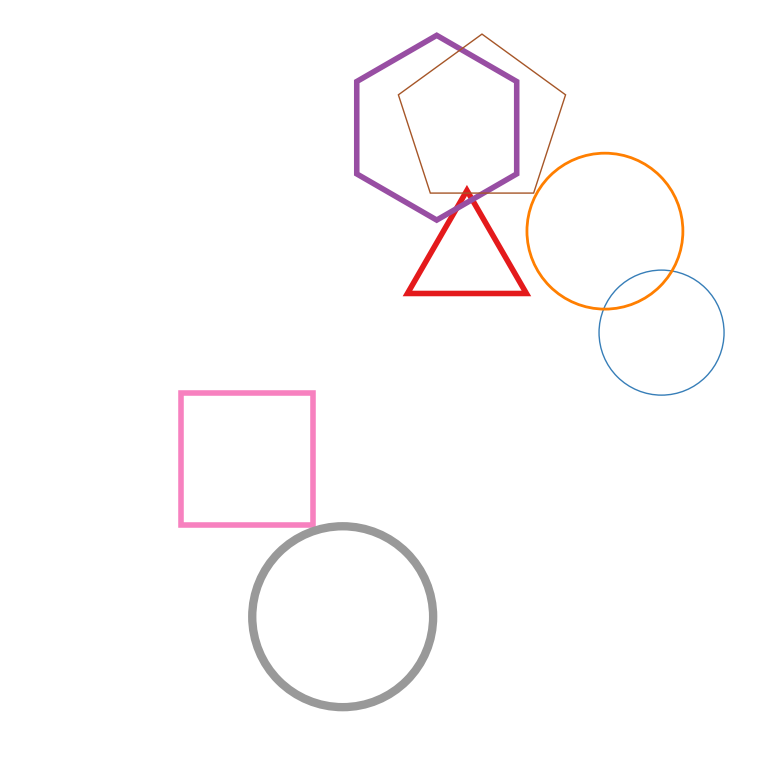[{"shape": "triangle", "thickness": 2, "radius": 0.45, "center": [0.606, 0.663]}, {"shape": "circle", "thickness": 0.5, "radius": 0.41, "center": [0.859, 0.568]}, {"shape": "hexagon", "thickness": 2, "radius": 0.6, "center": [0.567, 0.834]}, {"shape": "circle", "thickness": 1, "radius": 0.51, "center": [0.786, 0.7]}, {"shape": "pentagon", "thickness": 0.5, "radius": 0.57, "center": [0.626, 0.842]}, {"shape": "square", "thickness": 2, "radius": 0.43, "center": [0.321, 0.404]}, {"shape": "circle", "thickness": 3, "radius": 0.59, "center": [0.445, 0.199]}]